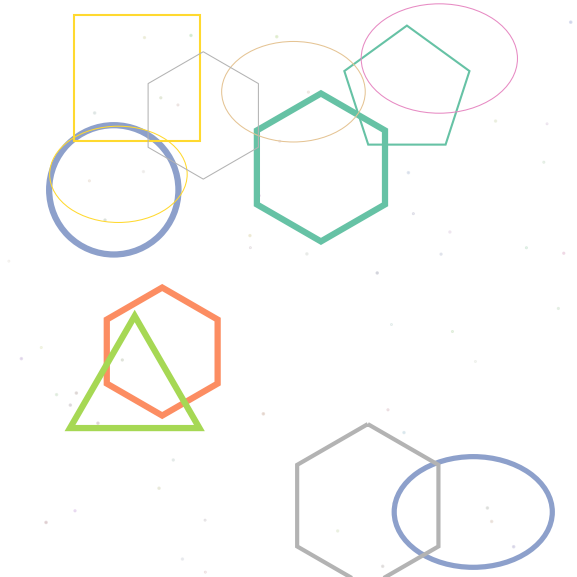[{"shape": "hexagon", "thickness": 3, "radius": 0.64, "center": [0.556, 0.709]}, {"shape": "pentagon", "thickness": 1, "radius": 0.57, "center": [0.705, 0.841]}, {"shape": "hexagon", "thickness": 3, "radius": 0.55, "center": [0.281, 0.39]}, {"shape": "oval", "thickness": 2.5, "radius": 0.68, "center": [0.819, 0.113]}, {"shape": "circle", "thickness": 3, "radius": 0.56, "center": [0.197, 0.67]}, {"shape": "oval", "thickness": 0.5, "radius": 0.68, "center": [0.761, 0.898]}, {"shape": "triangle", "thickness": 3, "radius": 0.65, "center": [0.233, 0.323]}, {"shape": "oval", "thickness": 0.5, "radius": 0.6, "center": [0.205, 0.697]}, {"shape": "square", "thickness": 1, "radius": 0.54, "center": [0.238, 0.864]}, {"shape": "oval", "thickness": 0.5, "radius": 0.62, "center": [0.508, 0.84]}, {"shape": "hexagon", "thickness": 2, "radius": 0.71, "center": [0.637, 0.124]}, {"shape": "hexagon", "thickness": 0.5, "radius": 0.55, "center": [0.352, 0.799]}]